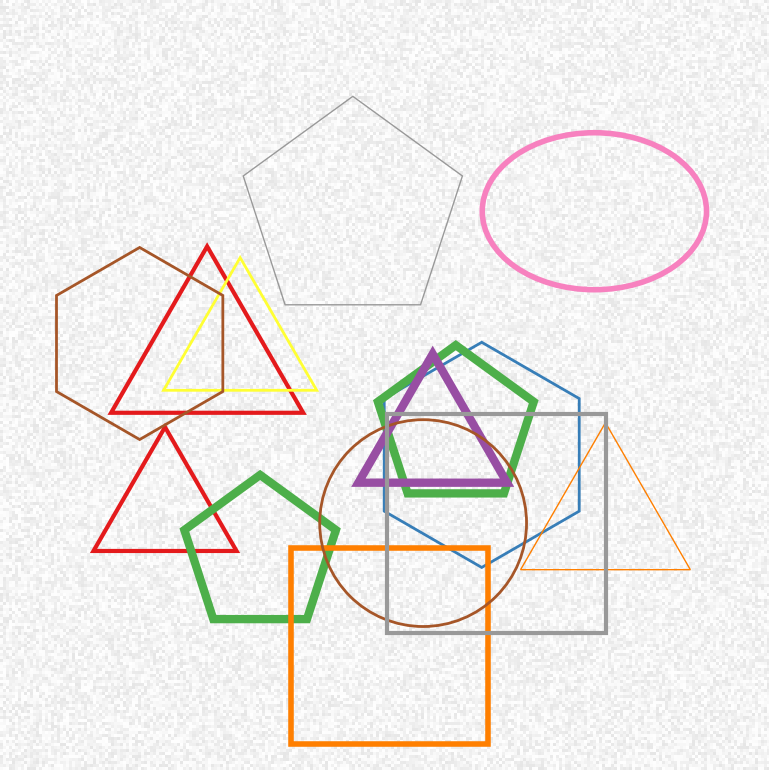[{"shape": "triangle", "thickness": 1.5, "radius": 0.72, "center": [0.269, 0.536]}, {"shape": "triangle", "thickness": 1.5, "radius": 0.54, "center": [0.214, 0.338]}, {"shape": "hexagon", "thickness": 1, "radius": 0.73, "center": [0.626, 0.409]}, {"shape": "pentagon", "thickness": 3, "radius": 0.52, "center": [0.338, 0.28]}, {"shape": "pentagon", "thickness": 3, "radius": 0.53, "center": [0.592, 0.445]}, {"shape": "triangle", "thickness": 3, "radius": 0.56, "center": [0.562, 0.429]}, {"shape": "triangle", "thickness": 0.5, "radius": 0.64, "center": [0.786, 0.324]}, {"shape": "square", "thickness": 2, "radius": 0.64, "center": [0.506, 0.161]}, {"shape": "triangle", "thickness": 1, "radius": 0.57, "center": [0.312, 0.551]}, {"shape": "hexagon", "thickness": 1, "radius": 0.62, "center": [0.181, 0.554]}, {"shape": "circle", "thickness": 1, "radius": 0.67, "center": [0.55, 0.321]}, {"shape": "oval", "thickness": 2, "radius": 0.73, "center": [0.772, 0.726]}, {"shape": "square", "thickness": 1.5, "radius": 0.71, "center": [0.645, 0.32]}, {"shape": "pentagon", "thickness": 0.5, "radius": 0.75, "center": [0.458, 0.725]}]